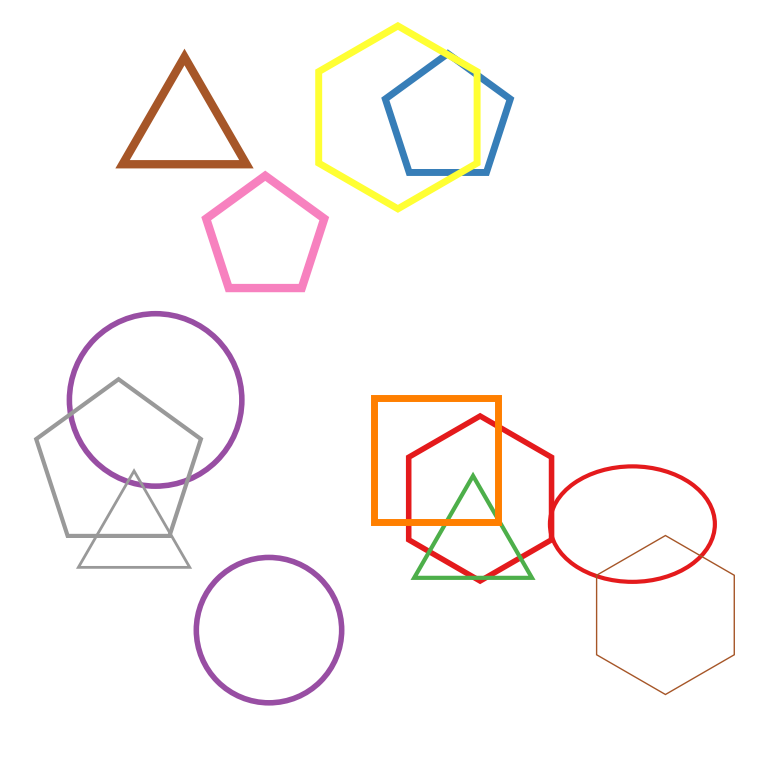[{"shape": "oval", "thickness": 1.5, "radius": 0.54, "center": [0.821, 0.319]}, {"shape": "hexagon", "thickness": 2, "radius": 0.54, "center": [0.624, 0.353]}, {"shape": "pentagon", "thickness": 2.5, "radius": 0.43, "center": [0.582, 0.845]}, {"shape": "triangle", "thickness": 1.5, "radius": 0.44, "center": [0.614, 0.294]}, {"shape": "circle", "thickness": 2, "radius": 0.56, "center": [0.202, 0.481]}, {"shape": "circle", "thickness": 2, "radius": 0.47, "center": [0.349, 0.182]}, {"shape": "square", "thickness": 2.5, "radius": 0.4, "center": [0.566, 0.403]}, {"shape": "hexagon", "thickness": 2.5, "radius": 0.59, "center": [0.517, 0.848]}, {"shape": "triangle", "thickness": 3, "radius": 0.46, "center": [0.24, 0.833]}, {"shape": "hexagon", "thickness": 0.5, "radius": 0.52, "center": [0.864, 0.201]}, {"shape": "pentagon", "thickness": 3, "radius": 0.4, "center": [0.344, 0.691]}, {"shape": "pentagon", "thickness": 1.5, "radius": 0.56, "center": [0.154, 0.395]}, {"shape": "triangle", "thickness": 1, "radius": 0.42, "center": [0.174, 0.305]}]